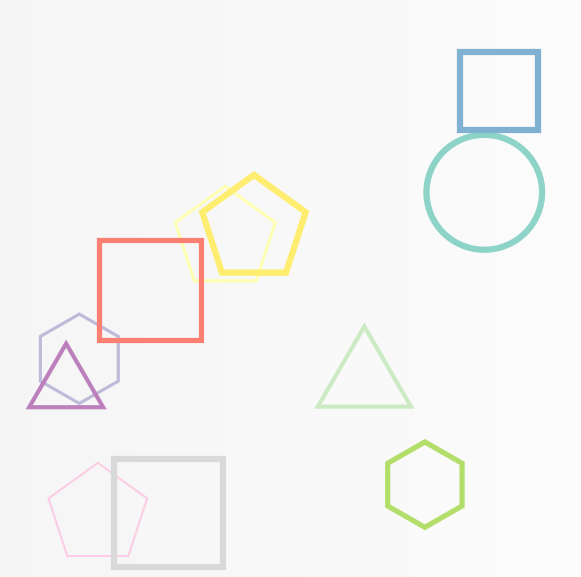[{"shape": "circle", "thickness": 3, "radius": 0.5, "center": [0.833, 0.666]}, {"shape": "pentagon", "thickness": 1.5, "radius": 0.45, "center": [0.388, 0.586]}, {"shape": "hexagon", "thickness": 1.5, "radius": 0.39, "center": [0.136, 0.378]}, {"shape": "square", "thickness": 2.5, "radius": 0.44, "center": [0.258, 0.497]}, {"shape": "square", "thickness": 3, "radius": 0.34, "center": [0.858, 0.842]}, {"shape": "hexagon", "thickness": 2.5, "radius": 0.37, "center": [0.731, 0.16]}, {"shape": "pentagon", "thickness": 1, "radius": 0.45, "center": [0.168, 0.108]}, {"shape": "square", "thickness": 3, "radius": 0.47, "center": [0.29, 0.11]}, {"shape": "triangle", "thickness": 2, "radius": 0.37, "center": [0.114, 0.331]}, {"shape": "triangle", "thickness": 2, "radius": 0.46, "center": [0.627, 0.341]}, {"shape": "pentagon", "thickness": 3, "radius": 0.47, "center": [0.437, 0.603]}]